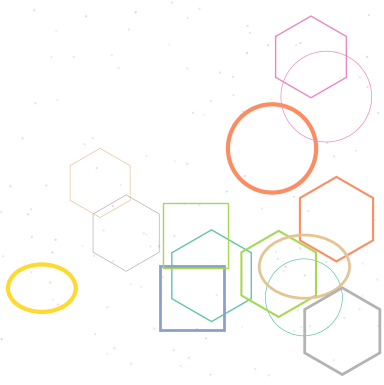[{"shape": "hexagon", "thickness": 1, "radius": 0.6, "center": [0.549, 0.284]}, {"shape": "circle", "thickness": 0.5, "radius": 0.5, "center": [0.789, 0.228]}, {"shape": "circle", "thickness": 3, "radius": 0.57, "center": [0.707, 0.614]}, {"shape": "hexagon", "thickness": 1.5, "radius": 0.55, "center": [0.874, 0.431]}, {"shape": "square", "thickness": 2, "radius": 0.41, "center": [0.5, 0.227]}, {"shape": "hexagon", "thickness": 1, "radius": 0.53, "center": [0.808, 0.852]}, {"shape": "circle", "thickness": 0.5, "radius": 0.59, "center": [0.848, 0.749]}, {"shape": "square", "thickness": 1, "radius": 0.42, "center": [0.507, 0.389]}, {"shape": "hexagon", "thickness": 1.5, "radius": 0.56, "center": [0.724, 0.289]}, {"shape": "oval", "thickness": 3, "radius": 0.44, "center": [0.109, 0.252]}, {"shape": "hexagon", "thickness": 0.5, "radius": 0.45, "center": [0.26, 0.525]}, {"shape": "oval", "thickness": 2, "radius": 0.59, "center": [0.791, 0.307]}, {"shape": "hexagon", "thickness": 0.5, "radius": 0.5, "center": [0.328, 0.395]}, {"shape": "hexagon", "thickness": 2, "radius": 0.56, "center": [0.889, 0.14]}]